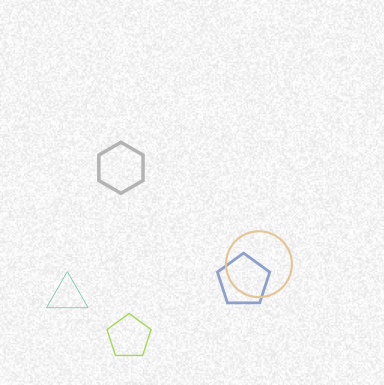[{"shape": "triangle", "thickness": 0.5, "radius": 0.31, "center": [0.175, 0.232]}, {"shape": "pentagon", "thickness": 2, "radius": 0.36, "center": [0.633, 0.271]}, {"shape": "pentagon", "thickness": 1, "radius": 0.3, "center": [0.335, 0.125]}, {"shape": "circle", "thickness": 1.5, "radius": 0.43, "center": [0.673, 0.314]}, {"shape": "hexagon", "thickness": 2.5, "radius": 0.33, "center": [0.314, 0.564]}]